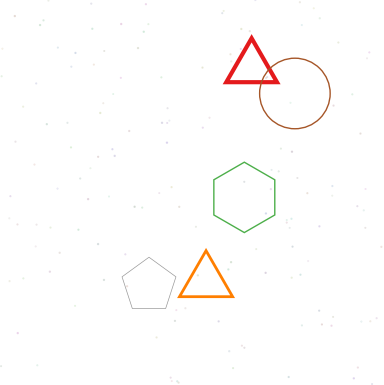[{"shape": "triangle", "thickness": 3, "radius": 0.38, "center": [0.654, 0.825]}, {"shape": "hexagon", "thickness": 1, "radius": 0.46, "center": [0.635, 0.487]}, {"shape": "triangle", "thickness": 2, "radius": 0.4, "center": [0.535, 0.269]}, {"shape": "circle", "thickness": 1, "radius": 0.46, "center": [0.766, 0.757]}, {"shape": "pentagon", "thickness": 0.5, "radius": 0.37, "center": [0.387, 0.258]}]